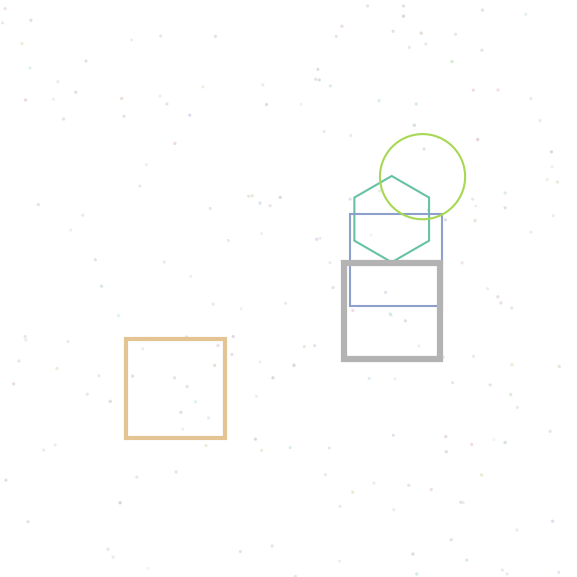[{"shape": "hexagon", "thickness": 1, "radius": 0.37, "center": [0.678, 0.62]}, {"shape": "square", "thickness": 1, "radius": 0.4, "center": [0.685, 0.549]}, {"shape": "circle", "thickness": 1, "radius": 0.37, "center": [0.732, 0.693]}, {"shape": "square", "thickness": 2, "radius": 0.43, "center": [0.303, 0.327]}, {"shape": "square", "thickness": 3, "radius": 0.41, "center": [0.679, 0.461]}]